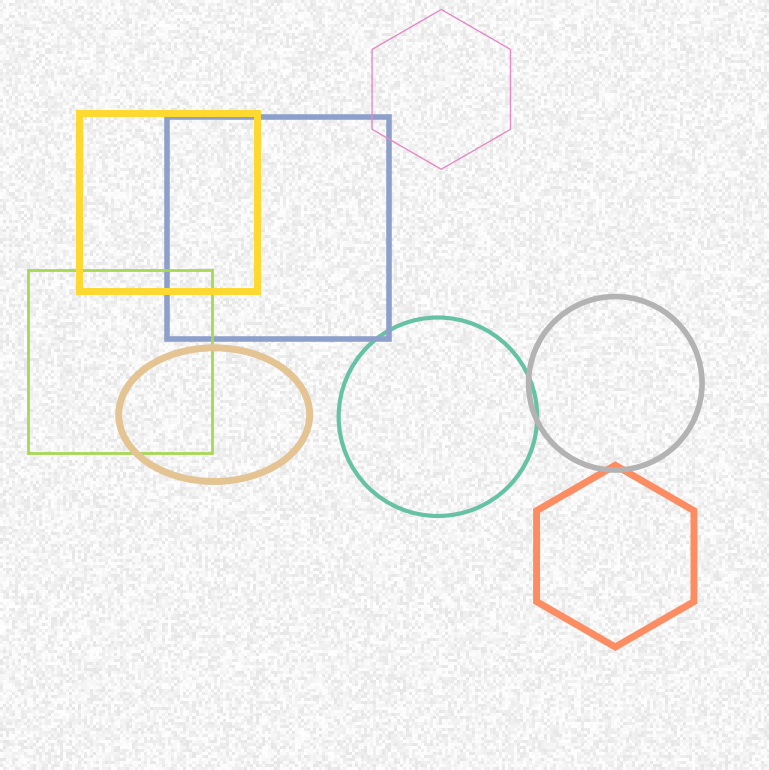[{"shape": "circle", "thickness": 1.5, "radius": 0.64, "center": [0.569, 0.459]}, {"shape": "hexagon", "thickness": 2.5, "radius": 0.59, "center": [0.799, 0.278]}, {"shape": "square", "thickness": 2, "radius": 0.72, "center": [0.361, 0.704]}, {"shape": "hexagon", "thickness": 0.5, "radius": 0.52, "center": [0.573, 0.884]}, {"shape": "square", "thickness": 1, "radius": 0.6, "center": [0.156, 0.53]}, {"shape": "square", "thickness": 2.5, "radius": 0.58, "center": [0.218, 0.737]}, {"shape": "oval", "thickness": 2.5, "radius": 0.62, "center": [0.278, 0.462]}, {"shape": "circle", "thickness": 2, "radius": 0.56, "center": [0.799, 0.502]}]